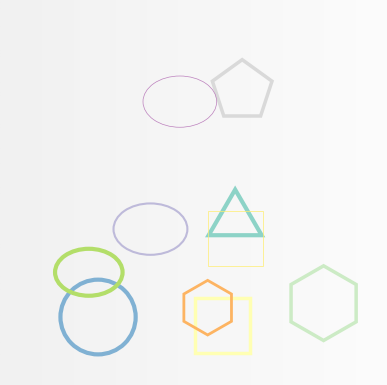[{"shape": "triangle", "thickness": 3, "radius": 0.39, "center": [0.607, 0.429]}, {"shape": "square", "thickness": 2.5, "radius": 0.36, "center": [0.574, 0.155]}, {"shape": "oval", "thickness": 1.5, "radius": 0.48, "center": [0.388, 0.405]}, {"shape": "circle", "thickness": 3, "radius": 0.49, "center": [0.253, 0.177]}, {"shape": "hexagon", "thickness": 2, "radius": 0.35, "center": [0.536, 0.201]}, {"shape": "oval", "thickness": 3, "radius": 0.44, "center": [0.229, 0.293]}, {"shape": "pentagon", "thickness": 2.5, "radius": 0.4, "center": [0.625, 0.764]}, {"shape": "oval", "thickness": 0.5, "radius": 0.48, "center": [0.464, 0.736]}, {"shape": "hexagon", "thickness": 2.5, "radius": 0.48, "center": [0.835, 0.213]}, {"shape": "square", "thickness": 0.5, "radius": 0.36, "center": [0.608, 0.381]}]